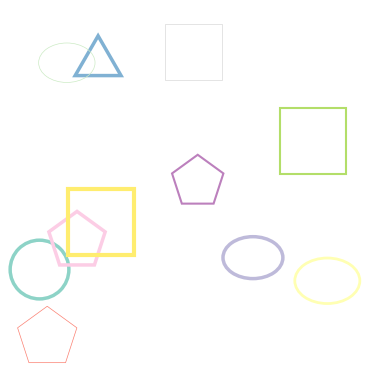[{"shape": "circle", "thickness": 2.5, "radius": 0.38, "center": [0.103, 0.3]}, {"shape": "oval", "thickness": 2, "radius": 0.42, "center": [0.85, 0.271]}, {"shape": "oval", "thickness": 2.5, "radius": 0.39, "center": [0.657, 0.331]}, {"shape": "pentagon", "thickness": 0.5, "radius": 0.4, "center": [0.123, 0.124]}, {"shape": "triangle", "thickness": 2.5, "radius": 0.34, "center": [0.255, 0.838]}, {"shape": "square", "thickness": 1.5, "radius": 0.43, "center": [0.813, 0.633]}, {"shape": "pentagon", "thickness": 2.5, "radius": 0.38, "center": [0.2, 0.374]}, {"shape": "square", "thickness": 0.5, "radius": 0.37, "center": [0.502, 0.864]}, {"shape": "pentagon", "thickness": 1.5, "radius": 0.35, "center": [0.514, 0.528]}, {"shape": "oval", "thickness": 0.5, "radius": 0.37, "center": [0.174, 0.837]}, {"shape": "square", "thickness": 3, "radius": 0.43, "center": [0.263, 0.422]}]